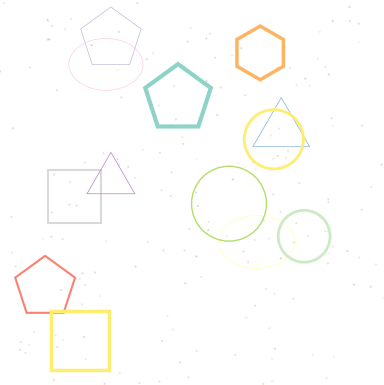[{"shape": "pentagon", "thickness": 3, "radius": 0.45, "center": [0.462, 0.744]}, {"shape": "oval", "thickness": 0.5, "radius": 0.49, "center": [0.667, 0.371]}, {"shape": "pentagon", "thickness": 0.5, "radius": 0.41, "center": [0.288, 0.899]}, {"shape": "pentagon", "thickness": 1.5, "radius": 0.41, "center": [0.117, 0.254]}, {"shape": "triangle", "thickness": 0.5, "radius": 0.43, "center": [0.731, 0.661]}, {"shape": "hexagon", "thickness": 2.5, "radius": 0.35, "center": [0.676, 0.863]}, {"shape": "circle", "thickness": 1, "radius": 0.49, "center": [0.595, 0.471]}, {"shape": "oval", "thickness": 0.5, "radius": 0.48, "center": [0.275, 0.833]}, {"shape": "square", "thickness": 1.5, "radius": 0.34, "center": [0.193, 0.489]}, {"shape": "triangle", "thickness": 0.5, "radius": 0.36, "center": [0.288, 0.533]}, {"shape": "circle", "thickness": 2, "radius": 0.34, "center": [0.79, 0.386]}, {"shape": "square", "thickness": 2.5, "radius": 0.38, "center": [0.207, 0.116]}, {"shape": "circle", "thickness": 2, "radius": 0.38, "center": [0.711, 0.638]}]